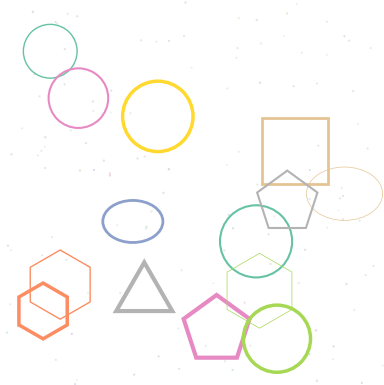[{"shape": "circle", "thickness": 1.5, "radius": 0.47, "center": [0.665, 0.373]}, {"shape": "circle", "thickness": 1, "radius": 0.35, "center": [0.13, 0.867]}, {"shape": "hexagon", "thickness": 2.5, "radius": 0.36, "center": [0.112, 0.192]}, {"shape": "hexagon", "thickness": 1, "radius": 0.45, "center": [0.156, 0.261]}, {"shape": "oval", "thickness": 2, "radius": 0.39, "center": [0.345, 0.425]}, {"shape": "circle", "thickness": 1.5, "radius": 0.39, "center": [0.204, 0.745]}, {"shape": "pentagon", "thickness": 3, "radius": 0.45, "center": [0.563, 0.144]}, {"shape": "hexagon", "thickness": 0.5, "radius": 0.49, "center": [0.674, 0.245]}, {"shape": "circle", "thickness": 2.5, "radius": 0.44, "center": [0.719, 0.12]}, {"shape": "circle", "thickness": 2.5, "radius": 0.46, "center": [0.41, 0.698]}, {"shape": "oval", "thickness": 0.5, "radius": 0.49, "center": [0.895, 0.497]}, {"shape": "square", "thickness": 2, "radius": 0.43, "center": [0.766, 0.607]}, {"shape": "pentagon", "thickness": 1.5, "radius": 0.41, "center": [0.746, 0.474]}, {"shape": "triangle", "thickness": 3, "radius": 0.42, "center": [0.375, 0.234]}]